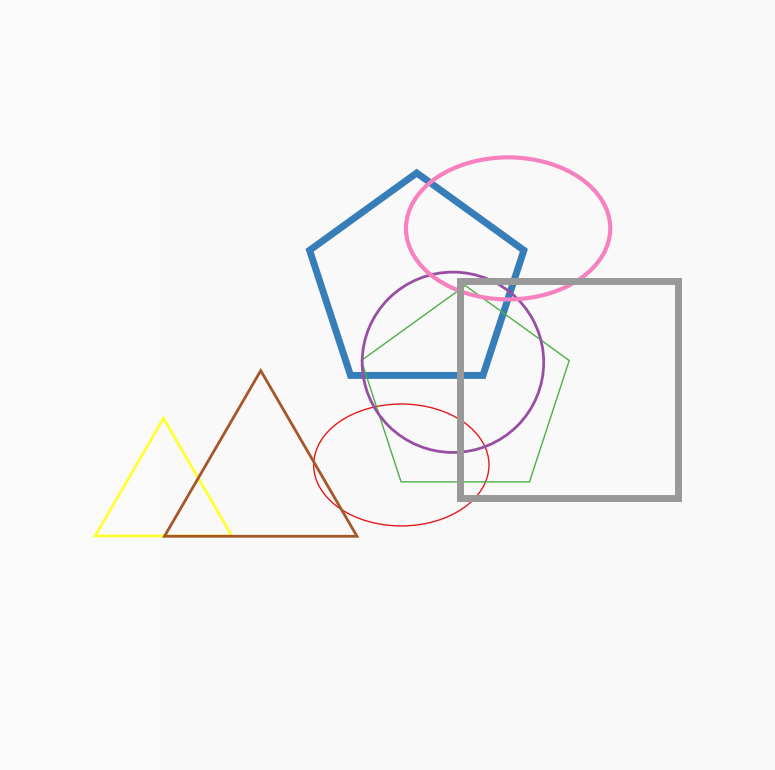[{"shape": "oval", "thickness": 0.5, "radius": 0.57, "center": [0.518, 0.396]}, {"shape": "pentagon", "thickness": 2.5, "radius": 0.73, "center": [0.538, 0.63]}, {"shape": "pentagon", "thickness": 0.5, "radius": 0.7, "center": [0.6, 0.488]}, {"shape": "circle", "thickness": 1, "radius": 0.59, "center": [0.584, 0.529]}, {"shape": "triangle", "thickness": 1, "radius": 0.51, "center": [0.211, 0.355]}, {"shape": "triangle", "thickness": 1, "radius": 0.72, "center": [0.336, 0.375]}, {"shape": "oval", "thickness": 1.5, "radius": 0.66, "center": [0.656, 0.703]}, {"shape": "square", "thickness": 2.5, "radius": 0.7, "center": [0.734, 0.494]}]